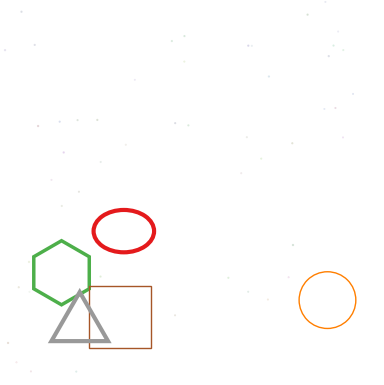[{"shape": "oval", "thickness": 3, "radius": 0.39, "center": [0.322, 0.4]}, {"shape": "hexagon", "thickness": 2.5, "radius": 0.42, "center": [0.16, 0.292]}, {"shape": "circle", "thickness": 1, "radius": 0.37, "center": [0.851, 0.22]}, {"shape": "square", "thickness": 1, "radius": 0.4, "center": [0.311, 0.176]}, {"shape": "triangle", "thickness": 3, "radius": 0.42, "center": [0.207, 0.156]}]